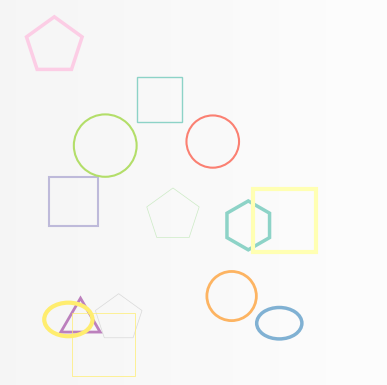[{"shape": "hexagon", "thickness": 2.5, "radius": 0.32, "center": [0.641, 0.415]}, {"shape": "square", "thickness": 1, "radius": 0.29, "center": [0.411, 0.742]}, {"shape": "square", "thickness": 3, "radius": 0.41, "center": [0.735, 0.428]}, {"shape": "square", "thickness": 1.5, "radius": 0.32, "center": [0.19, 0.476]}, {"shape": "circle", "thickness": 1.5, "radius": 0.34, "center": [0.549, 0.632]}, {"shape": "oval", "thickness": 2.5, "radius": 0.29, "center": [0.721, 0.16]}, {"shape": "circle", "thickness": 2, "radius": 0.32, "center": [0.598, 0.231]}, {"shape": "circle", "thickness": 1.5, "radius": 0.41, "center": [0.272, 0.622]}, {"shape": "pentagon", "thickness": 2.5, "radius": 0.38, "center": [0.14, 0.881]}, {"shape": "pentagon", "thickness": 0.5, "radius": 0.32, "center": [0.306, 0.174]}, {"shape": "triangle", "thickness": 2, "radius": 0.29, "center": [0.208, 0.167]}, {"shape": "pentagon", "thickness": 0.5, "radius": 0.36, "center": [0.446, 0.441]}, {"shape": "oval", "thickness": 3, "radius": 0.31, "center": [0.176, 0.17]}, {"shape": "square", "thickness": 0.5, "radius": 0.41, "center": [0.267, 0.105]}]